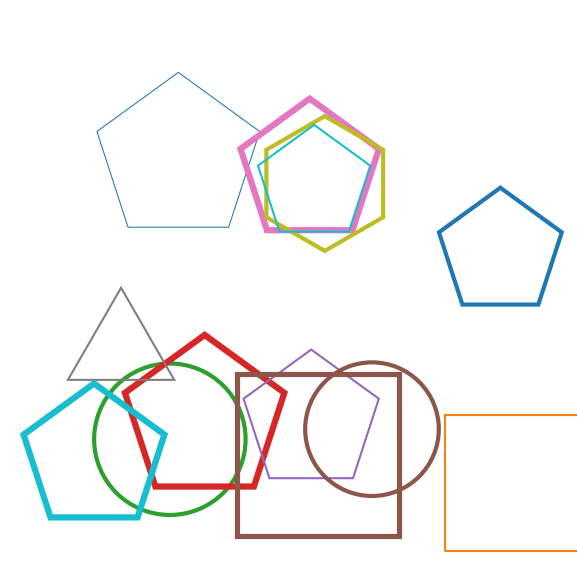[{"shape": "pentagon", "thickness": 2, "radius": 0.56, "center": [0.866, 0.562]}, {"shape": "pentagon", "thickness": 0.5, "radius": 0.74, "center": [0.309, 0.726]}, {"shape": "square", "thickness": 1, "radius": 0.59, "center": [0.887, 0.163]}, {"shape": "circle", "thickness": 2, "radius": 0.66, "center": [0.294, 0.239]}, {"shape": "pentagon", "thickness": 3, "radius": 0.73, "center": [0.354, 0.274]}, {"shape": "pentagon", "thickness": 1, "radius": 0.62, "center": [0.539, 0.271]}, {"shape": "circle", "thickness": 2, "radius": 0.58, "center": [0.644, 0.256]}, {"shape": "square", "thickness": 2.5, "radius": 0.7, "center": [0.55, 0.212]}, {"shape": "pentagon", "thickness": 3, "radius": 0.63, "center": [0.536, 0.702]}, {"shape": "triangle", "thickness": 1, "radius": 0.53, "center": [0.21, 0.394]}, {"shape": "hexagon", "thickness": 2, "radius": 0.58, "center": [0.562, 0.681]}, {"shape": "pentagon", "thickness": 1, "radius": 0.51, "center": [0.544, 0.681]}, {"shape": "pentagon", "thickness": 3, "radius": 0.64, "center": [0.163, 0.207]}]